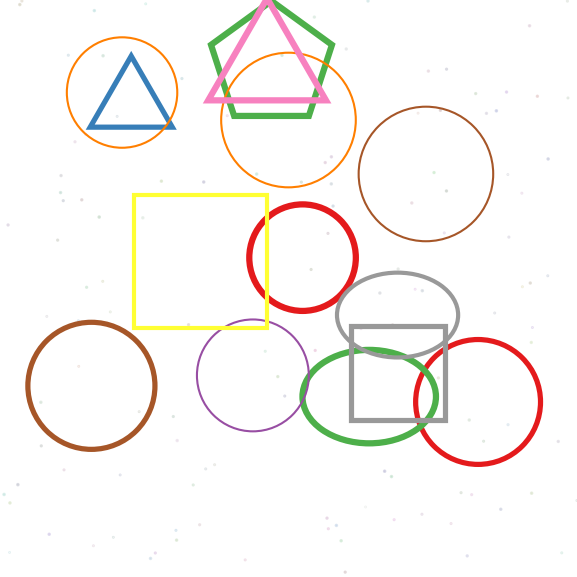[{"shape": "circle", "thickness": 2.5, "radius": 0.54, "center": [0.828, 0.303]}, {"shape": "circle", "thickness": 3, "radius": 0.46, "center": [0.524, 0.553]}, {"shape": "triangle", "thickness": 2.5, "radius": 0.41, "center": [0.227, 0.82]}, {"shape": "pentagon", "thickness": 3, "radius": 0.55, "center": [0.47, 0.887]}, {"shape": "oval", "thickness": 3, "radius": 0.58, "center": [0.639, 0.312]}, {"shape": "circle", "thickness": 1, "radius": 0.48, "center": [0.438, 0.349]}, {"shape": "circle", "thickness": 1, "radius": 0.48, "center": [0.211, 0.839]}, {"shape": "circle", "thickness": 1, "radius": 0.58, "center": [0.5, 0.791]}, {"shape": "square", "thickness": 2, "radius": 0.58, "center": [0.348, 0.546]}, {"shape": "circle", "thickness": 1, "radius": 0.58, "center": [0.738, 0.698]}, {"shape": "circle", "thickness": 2.5, "radius": 0.55, "center": [0.158, 0.331]}, {"shape": "triangle", "thickness": 3, "radius": 0.59, "center": [0.463, 0.884]}, {"shape": "square", "thickness": 2.5, "radius": 0.41, "center": [0.689, 0.354]}, {"shape": "oval", "thickness": 2, "radius": 0.52, "center": [0.688, 0.454]}]